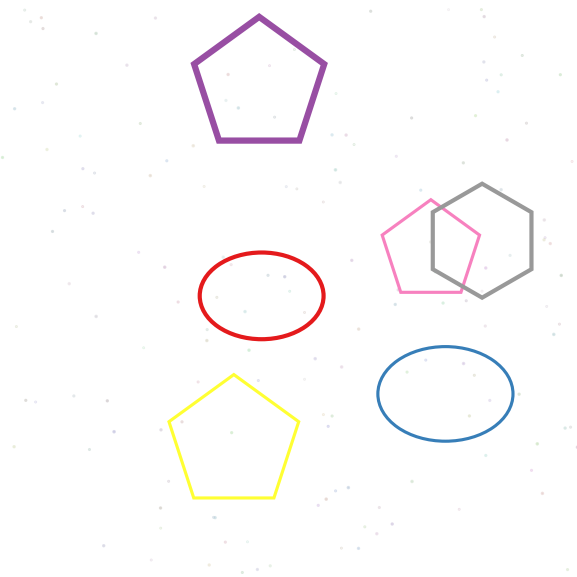[{"shape": "oval", "thickness": 2, "radius": 0.54, "center": [0.453, 0.487]}, {"shape": "oval", "thickness": 1.5, "radius": 0.58, "center": [0.771, 0.317]}, {"shape": "pentagon", "thickness": 3, "radius": 0.59, "center": [0.449, 0.852]}, {"shape": "pentagon", "thickness": 1.5, "radius": 0.59, "center": [0.405, 0.232]}, {"shape": "pentagon", "thickness": 1.5, "radius": 0.44, "center": [0.746, 0.565]}, {"shape": "hexagon", "thickness": 2, "radius": 0.49, "center": [0.835, 0.582]}]